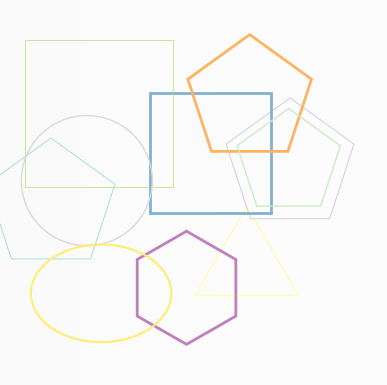[{"shape": "pentagon", "thickness": 0.5, "radius": 0.87, "center": [0.132, 0.468]}, {"shape": "triangle", "thickness": 1, "radius": 0.77, "center": [0.637, 0.31]}, {"shape": "pentagon", "thickness": 0.5, "radius": 0.87, "center": [0.749, 0.572]}, {"shape": "square", "thickness": 2, "radius": 0.78, "center": [0.542, 0.602]}, {"shape": "pentagon", "thickness": 2, "radius": 0.84, "center": [0.644, 0.742]}, {"shape": "square", "thickness": 0.5, "radius": 0.96, "center": [0.255, 0.706]}, {"shape": "circle", "thickness": 1, "radius": 0.85, "center": [0.224, 0.531]}, {"shape": "hexagon", "thickness": 2, "radius": 0.73, "center": [0.481, 0.252]}, {"shape": "pentagon", "thickness": 1, "radius": 0.7, "center": [0.745, 0.578]}, {"shape": "oval", "thickness": 1.5, "radius": 0.91, "center": [0.261, 0.238]}]